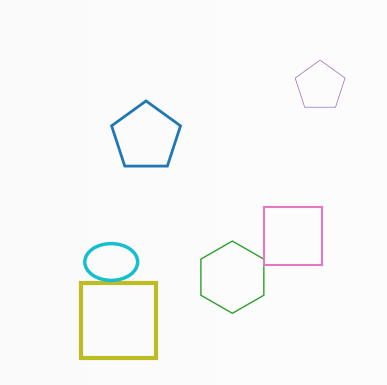[{"shape": "pentagon", "thickness": 2, "radius": 0.47, "center": [0.377, 0.644]}, {"shape": "hexagon", "thickness": 1, "radius": 0.47, "center": [0.6, 0.28]}, {"shape": "pentagon", "thickness": 0.5, "radius": 0.34, "center": [0.826, 0.776]}, {"shape": "square", "thickness": 1.5, "radius": 0.37, "center": [0.757, 0.387]}, {"shape": "square", "thickness": 3, "radius": 0.48, "center": [0.307, 0.168]}, {"shape": "oval", "thickness": 2.5, "radius": 0.34, "center": [0.287, 0.32]}]